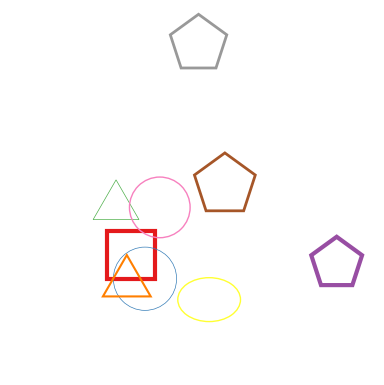[{"shape": "square", "thickness": 3, "radius": 0.32, "center": [0.34, 0.338]}, {"shape": "circle", "thickness": 0.5, "radius": 0.41, "center": [0.377, 0.276]}, {"shape": "triangle", "thickness": 0.5, "radius": 0.34, "center": [0.301, 0.464]}, {"shape": "pentagon", "thickness": 3, "radius": 0.35, "center": [0.874, 0.316]}, {"shape": "triangle", "thickness": 1.5, "radius": 0.36, "center": [0.329, 0.266]}, {"shape": "oval", "thickness": 1, "radius": 0.41, "center": [0.543, 0.222]}, {"shape": "pentagon", "thickness": 2, "radius": 0.42, "center": [0.584, 0.52]}, {"shape": "circle", "thickness": 1, "radius": 0.39, "center": [0.415, 0.461]}, {"shape": "pentagon", "thickness": 2, "radius": 0.39, "center": [0.516, 0.886]}]